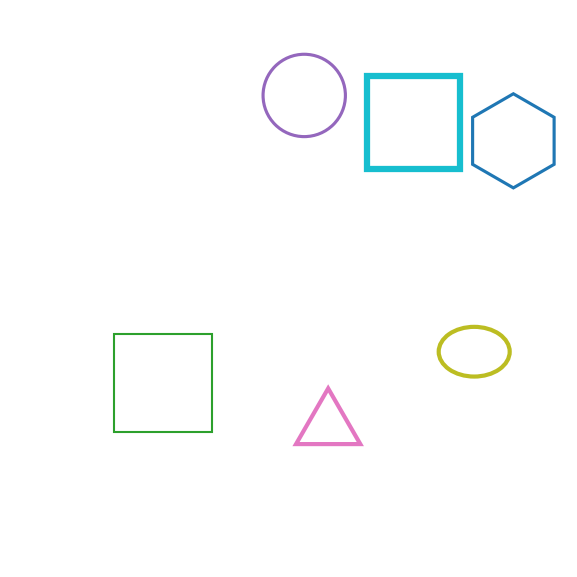[{"shape": "hexagon", "thickness": 1.5, "radius": 0.41, "center": [0.889, 0.755]}, {"shape": "square", "thickness": 1, "radius": 0.42, "center": [0.282, 0.336]}, {"shape": "circle", "thickness": 1.5, "radius": 0.36, "center": [0.527, 0.834]}, {"shape": "triangle", "thickness": 2, "radius": 0.32, "center": [0.568, 0.262]}, {"shape": "oval", "thickness": 2, "radius": 0.31, "center": [0.821, 0.39]}, {"shape": "square", "thickness": 3, "radius": 0.4, "center": [0.716, 0.786]}]